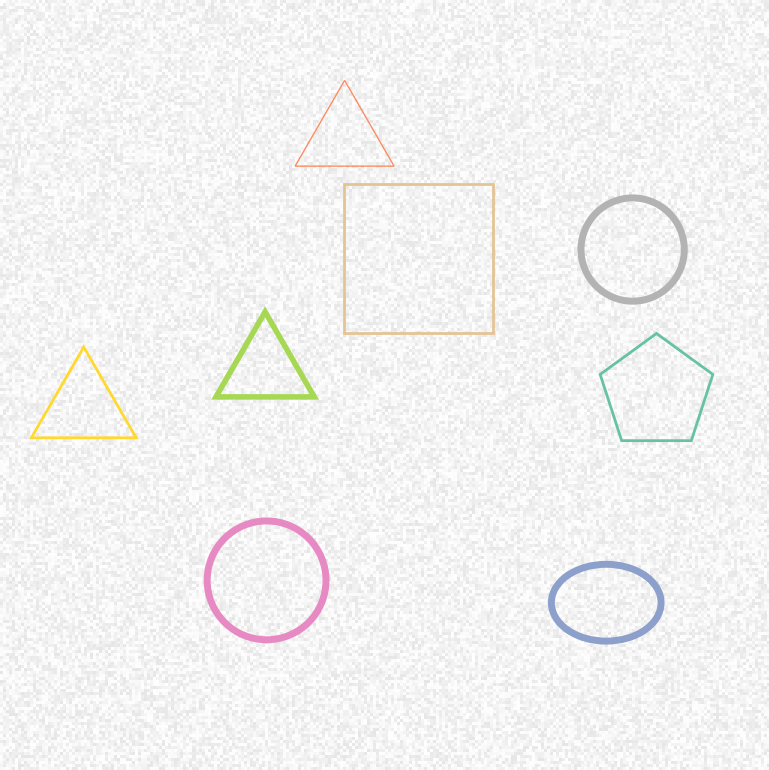[{"shape": "pentagon", "thickness": 1, "radius": 0.38, "center": [0.853, 0.49]}, {"shape": "triangle", "thickness": 0.5, "radius": 0.37, "center": [0.448, 0.821]}, {"shape": "oval", "thickness": 2.5, "radius": 0.36, "center": [0.787, 0.217]}, {"shape": "circle", "thickness": 2.5, "radius": 0.39, "center": [0.346, 0.246]}, {"shape": "triangle", "thickness": 2, "radius": 0.37, "center": [0.344, 0.521]}, {"shape": "triangle", "thickness": 1, "radius": 0.39, "center": [0.109, 0.471]}, {"shape": "square", "thickness": 1, "radius": 0.48, "center": [0.544, 0.665]}, {"shape": "circle", "thickness": 2.5, "radius": 0.34, "center": [0.822, 0.676]}]